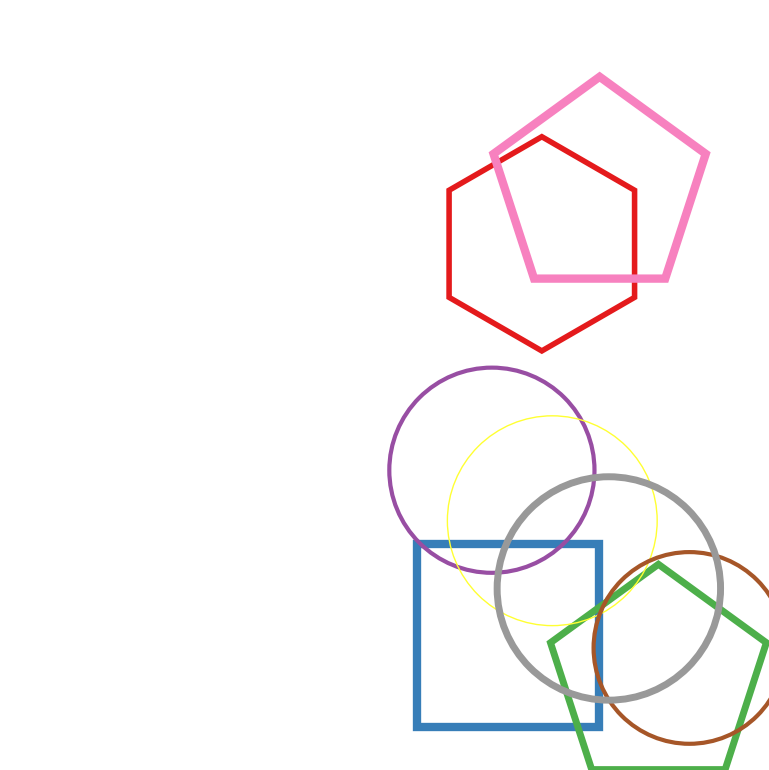[{"shape": "hexagon", "thickness": 2, "radius": 0.7, "center": [0.704, 0.683]}, {"shape": "square", "thickness": 3, "radius": 0.59, "center": [0.66, 0.175]}, {"shape": "pentagon", "thickness": 2.5, "radius": 0.74, "center": [0.855, 0.12]}, {"shape": "circle", "thickness": 1.5, "radius": 0.67, "center": [0.639, 0.389]}, {"shape": "circle", "thickness": 0.5, "radius": 0.68, "center": [0.717, 0.324]}, {"shape": "circle", "thickness": 1.5, "radius": 0.62, "center": [0.895, 0.159]}, {"shape": "pentagon", "thickness": 3, "radius": 0.72, "center": [0.779, 0.755]}, {"shape": "circle", "thickness": 2.5, "radius": 0.73, "center": [0.791, 0.236]}]